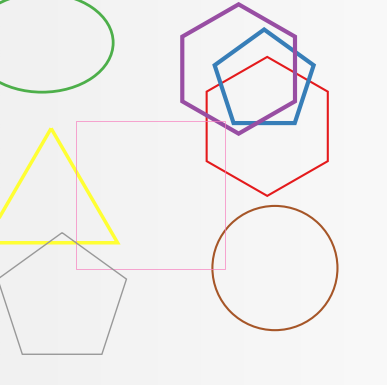[{"shape": "hexagon", "thickness": 1.5, "radius": 0.9, "center": [0.69, 0.672]}, {"shape": "pentagon", "thickness": 3, "radius": 0.67, "center": [0.682, 0.789]}, {"shape": "oval", "thickness": 2, "radius": 0.92, "center": [0.109, 0.889]}, {"shape": "hexagon", "thickness": 3, "radius": 0.84, "center": [0.616, 0.821]}, {"shape": "triangle", "thickness": 2.5, "radius": 0.99, "center": [0.132, 0.468]}, {"shape": "circle", "thickness": 1.5, "radius": 0.81, "center": [0.71, 0.304]}, {"shape": "square", "thickness": 0.5, "radius": 0.96, "center": [0.388, 0.493]}, {"shape": "pentagon", "thickness": 1, "radius": 0.87, "center": [0.16, 0.221]}]